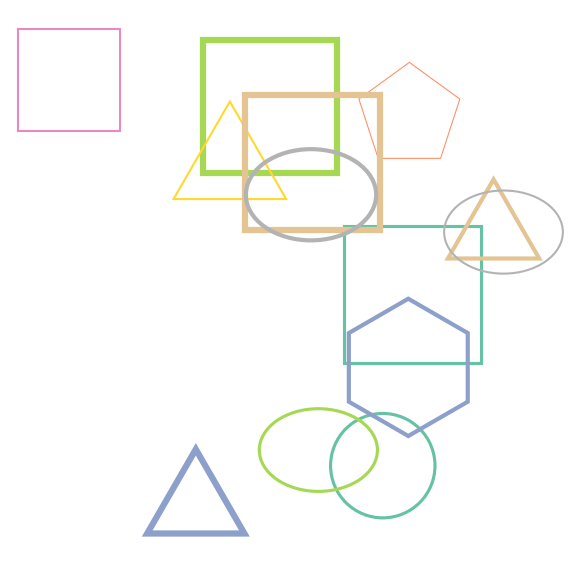[{"shape": "square", "thickness": 1.5, "radius": 0.59, "center": [0.715, 0.489]}, {"shape": "circle", "thickness": 1.5, "radius": 0.45, "center": [0.663, 0.193]}, {"shape": "pentagon", "thickness": 0.5, "radius": 0.46, "center": [0.709, 0.799]}, {"shape": "hexagon", "thickness": 2, "radius": 0.59, "center": [0.707, 0.363]}, {"shape": "triangle", "thickness": 3, "radius": 0.49, "center": [0.339, 0.124]}, {"shape": "square", "thickness": 1, "radius": 0.44, "center": [0.12, 0.861]}, {"shape": "square", "thickness": 3, "radius": 0.58, "center": [0.468, 0.815]}, {"shape": "oval", "thickness": 1.5, "radius": 0.51, "center": [0.551, 0.22]}, {"shape": "triangle", "thickness": 1, "radius": 0.56, "center": [0.398, 0.711]}, {"shape": "triangle", "thickness": 2, "radius": 0.46, "center": [0.855, 0.597]}, {"shape": "square", "thickness": 3, "radius": 0.59, "center": [0.541, 0.718]}, {"shape": "oval", "thickness": 2, "radius": 0.56, "center": [0.539, 0.662]}, {"shape": "oval", "thickness": 1, "radius": 0.51, "center": [0.872, 0.597]}]